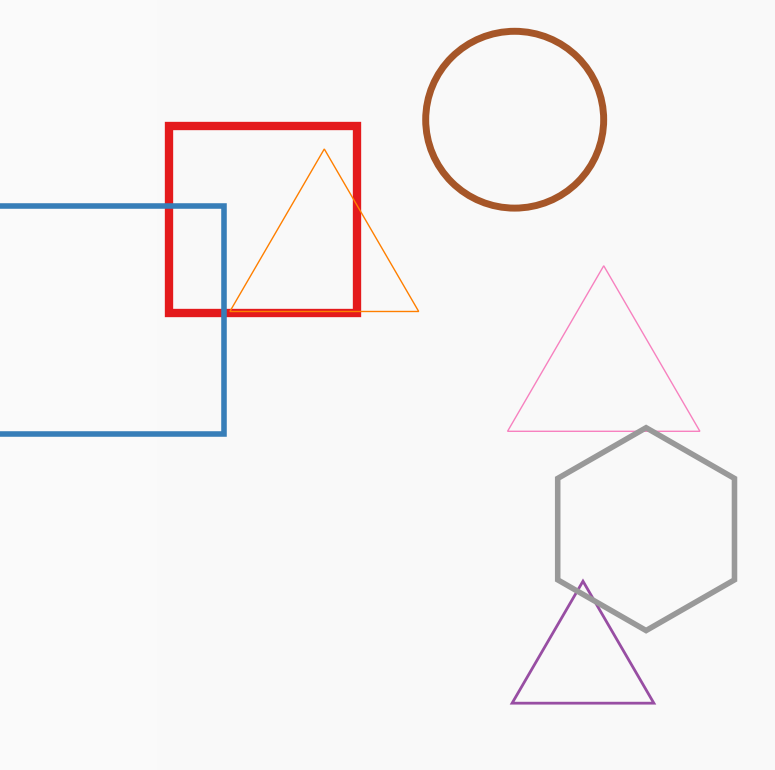[{"shape": "square", "thickness": 3, "radius": 0.61, "center": [0.339, 0.715]}, {"shape": "square", "thickness": 2, "radius": 0.74, "center": [0.141, 0.585]}, {"shape": "triangle", "thickness": 1, "radius": 0.53, "center": [0.752, 0.14]}, {"shape": "triangle", "thickness": 0.5, "radius": 0.7, "center": [0.418, 0.666]}, {"shape": "circle", "thickness": 2.5, "radius": 0.57, "center": [0.664, 0.845]}, {"shape": "triangle", "thickness": 0.5, "radius": 0.72, "center": [0.779, 0.512]}, {"shape": "hexagon", "thickness": 2, "radius": 0.66, "center": [0.834, 0.313]}]